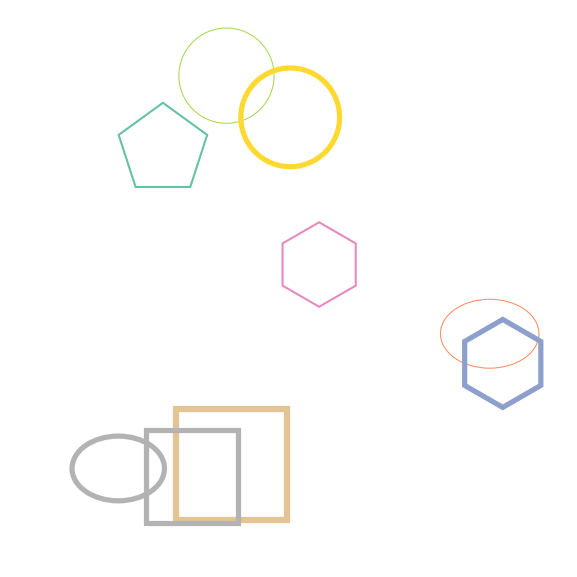[{"shape": "pentagon", "thickness": 1, "radius": 0.4, "center": [0.282, 0.741]}, {"shape": "oval", "thickness": 0.5, "radius": 0.43, "center": [0.848, 0.421]}, {"shape": "hexagon", "thickness": 2.5, "radius": 0.38, "center": [0.871, 0.37]}, {"shape": "hexagon", "thickness": 1, "radius": 0.37, "center": [0.553, 0.541]}, {"shape": "circle", "thickness": 0.5, "radius": 0.41, "center": [0.392, 0.868]}, {"shape": "circle", "thickness": 2.5, "radius": 0.43, "center": [0.503, 0.796]}, {"shape": "square", "thickness": 3, "radius": 0.48, "center": [0.401, 0.195]}, {"shape": "oval", "thickness": 2.5, "radius": 0.4, "center": [0.205, 0.188]}, {"shape": "square", "thickness": 2.5, "radius": 0.4, "center": [0.332, 0.174]}]